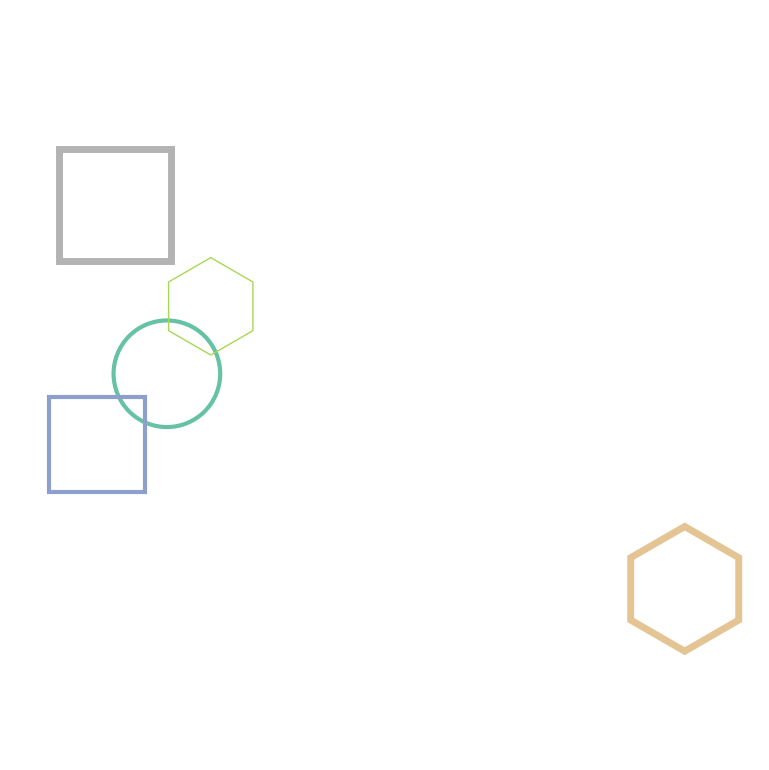[{"shape": "circle", "thickness": 1.5, "radius": 0.35, "center": [0.217, 0.515]}, {"shape": "square", "thickness": 1.5, "radius": 0.31, "center": [0.126, 0.423]}, {"shape": "hexagon", "thickness": 0.5, "radius": 0.32, "center": [0.274, 0.602]}, {"shape": "hexagon", "thickness": 2.5, "radius": 0.4, "center": [0.889, 0.235]}, {"shape": "square", "thickness": 2.5, "radius": 0.36, "center": [0.15, 0.734]}]